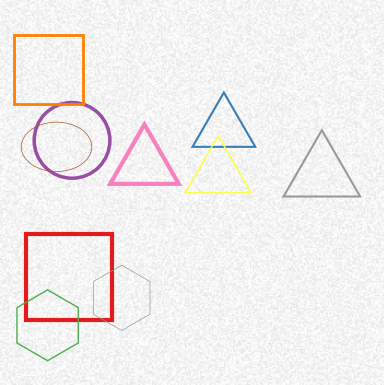[{"shape": "square", "thickness": 3, "radius": 0.56, "center": [0.18, 0.28]}, {"shape": "triangle", "thickness": 1.5, "radius": 0.47, "center": [0.581, 0.666]}, {"shape": "hexagon", "thickness": 1, "radius": 0.46, "center": [0.124, 0.155]}, {"shape": "circle", "thickness": 2.5, "radius": 0.49, "center": [0.187, 0.635]}, {"shape": "square", "thickness": 2, "radius": 0.45, "center": [0.125, 0.82]}, {"shape": "triangle", "thickness": 1, "radius": 0.49, "center": [0.567, 0.549]}, {"shape": "oval", "thickness": 0.5, "radius": 0.46, "center": [0.147, 0.619]}, {"shape": "triangle", "thickness": 3, "radius": 0.51, "center": [0.375, 0.574]}, {"shape": "triangle", "thickness": 1.5, "radius": 0.57, "center": [0.836, 0.547]}, {"shape": "hexagon", "thickness": 0.5, "radius": 0.42, "center": [0.316, 0.226]}]